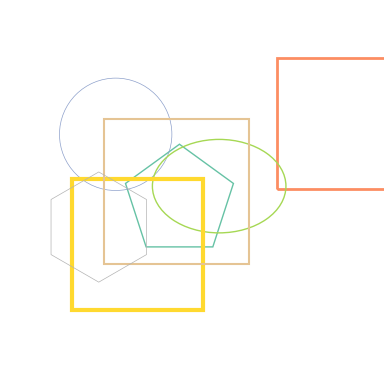[{"shape": "pentagon", "thickness": 1, "radius": 0.74, "center": [0.466, 0.478]}, {"shape": "square", "thickness": 2, "radius": 0.85, "center": [0.891, 0.678]}, {"shape": "circle", "thickness": 0.5, "radius": 0.73, "center": [0.3, 0.651]}, {"shape": "oval", "thickness": 1, "radius": 0.87, "center": [0.569, 0.517]}, {"shape": "square", "thickness": 3, "radius": 0.85, "center": [0.358, 0.364]}, {"shape": "square", "thickness": 1.5, "radius": 0.94, "center": [0.458, 0.503]}, {"shape": "hexagon", "thickness": 0.5, "radius": 0.72, "center": [0.257, 0.41]}]